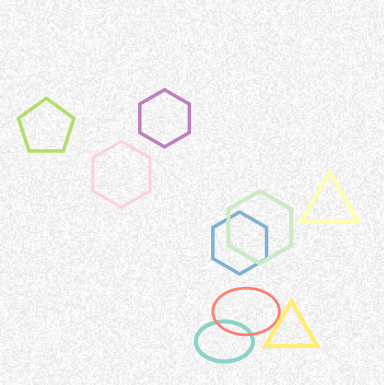[{"shape": "oval", "thickness": 3, "radius": 0.37, "center": [0.583, 0.113]}, {"shape": "triangle", "thickness": 3, "radius": 0.43, "center": [0.857, 0.467]}, {"shape": "oval", "thickness": 2, "radius": 0.43, "center": [0.639, 0.191]}, {"shape": "hexagon", "thickness": 2.5, "radius": 0.4, "center": [0.623, 0.369]}, {"shape": "pentagon", "thickness": 2.5, "radius": 0.38, "center": [0.12, 0.669]}, {"shape": "hexagon", "thickness": 2, "radius": 0.43, "center": [0.315, 0.547]}, {"shape": "hexagon", "thickness": 2.5, "radius": 0.37, "center": [0.427, 0.693]}, {"shape": "hexagon", "thickness": 3, "radius": 0.47, "center": [0.675, 0.41]}, {"shape": "triangle", "thickness": 3, "radius": 0.39, "center": [0.757, 0.14]}]